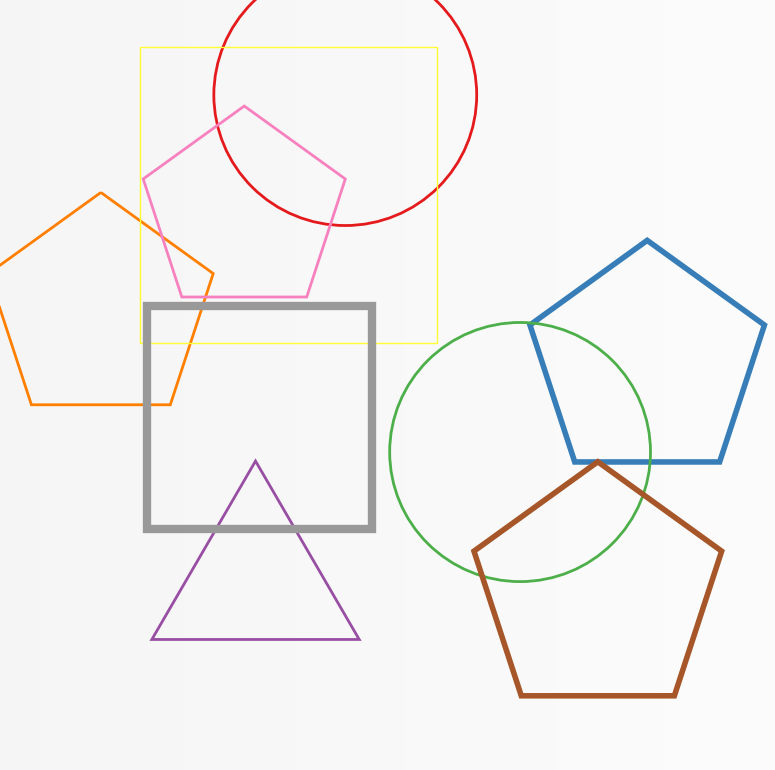[{"shape": "circle", "thickness": 1, "radius": 0.85, "center": [0.446, 0.877]}, {"shape": "pentagon", "thickness": 2, "radius": 0.8, "center": [0.835, 0.529]}, {"shape": "circle", "thickness": 1, "radius": 0.84, "center": [0.671, 0.413]}, {"shape": "triangle", "thickness": 1, "radius": 0.77, "center": [0.33, 0.247]}, {"shape": "pentagon", "thickness": 1, "radius": 0.76, "center": [0.13, 0.598]}, {"shape": "square", "thickness": 0.5, "radius": 0.96, "center": [0.372, 0.747]}, {"shape": "pentagon", "thickness": 2, "radius": 0.84, "center": [0.771, 0.232]}, {"shape": "pentagon", "thickness": 1, "radius": 0.69, "center": [0.315, 0.725]}, {"shape": "square", "thickness": 3, "radius": 0.72, "center": [0.335, 0.458]}]